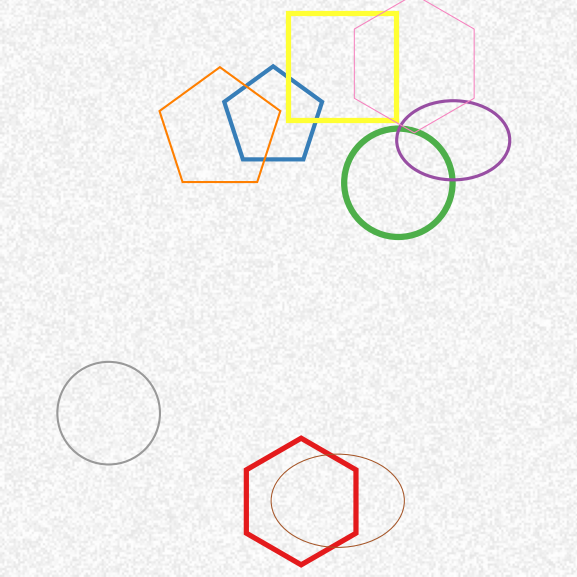[{"shape": "hexagon", "thickness": 2.5, "radius": 0.55, "center": [0.521, 0.131]}, {"shape": "pentagon", "thickness": 2, "radius": 0.45, "center": [0.473, 0.795]}, {"shape": "circle", "thickness": 3, "radius": 0.47, "center": [0.69, 0.683]}, {"shape": "oval", "thickness": 1.5, "radius": 0.49, "center": [0.785, 0.756]}, {"shape": "pentagon", "thickness": 1, "radius": 0.55, "center": [0.381, 0.773]}, {"shape": "square", "thickness": 2.5, "radius": 0.47, "center": [0.592, 0.884]}, {"shape": "oval", "thickness": 0.5, "radius": 0.58, "center": [0.585, 0.132]}, {"shape": "hexagon", "thickness": 0.5, "radius": 0.6, "center": [0.717, 0.889]}, {"shape": "circle", "thickness": 1, "radius": 0.44, "center": [0.188, 0.284]}]